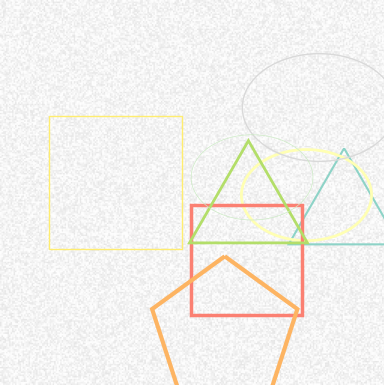[{"shape": "triangle", "thickness": 1.5, "radius": 0.83, "center": [0.894, 0.448]}, {"shape": "oval", "thickness": 2, "radius": 0.84, "center": [0.796, 0.493]}, {"shape": "square", "thickness": 2.5, "radius": 0.72, "center": [0.641, 0.325]}, {"shape": "pentagon", "thickness": 3, "radius": 0.99, "center": [0.584, 0.136]}, {"shape": "triangle", "thickness": 2, "radius": 0.88, "center": [0.645, 0.458]}, {"shape": "oval", "thickness": 1, "radius": 1.0, "center": [0.829, 0.721]}, {"shape": "oval", "thickness": 0.5, "radius": 0.79, "center": [0.655, 0.539]}, {"shape": "square", "thickness": 1, "radius": 0.86, "center": [0.3, 0.526]}]